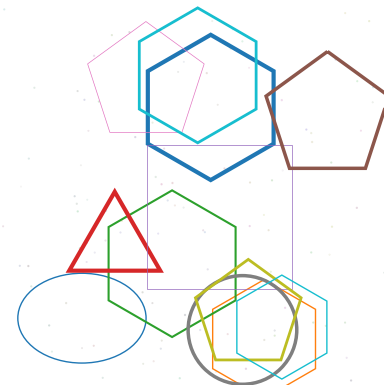[{"shape": "oval", "thickness": 1, "radius": 0.83, "center": [0.213, 0.174]}, {"shape": "hexagon", "thickness": 3, "radius": 0.94, "center": [0.547, 0.721]}, {"shape": "hexagon", "thickness": 1, "radius": 0.77, "center": [0.686, 0.12]}, {"shape": "hexagon", "thickness": 1.5, "radius": 0.95, "center": [0.447, 0.315]}, {"shape": "triangle", "thickness": 3, "radius": 0.68, "center": [0.298, 0.365]}, {"shape": "square", "thickness": 0.5, "radius": 0.94, "center": [0.57, 0.436]}, {"shape": "pentagon", "thickness": 2.5, "radius": 0.84, "center": [0.851, 0.698]}, {"shape": "pentagon", "thickness": 0.5, "radius": 0.8, "center": [0.379, 0.785]}, {"shape": "circle", "thickness": 2.5, "radius": 0.71, "center": [0.63, 0.143]}, {"shape": "pentagon", "thickness": 2, "radius": 0.72, "center": [0.645, 0.182]}, {"shape": "hexagon", "thickness": 2, "radius": 0.88, "center": [0.514, 0.804]}, {"shape": "hexagon", "thickness": 1, "radius": 0.67, "center": [0.732, 0.15]}]